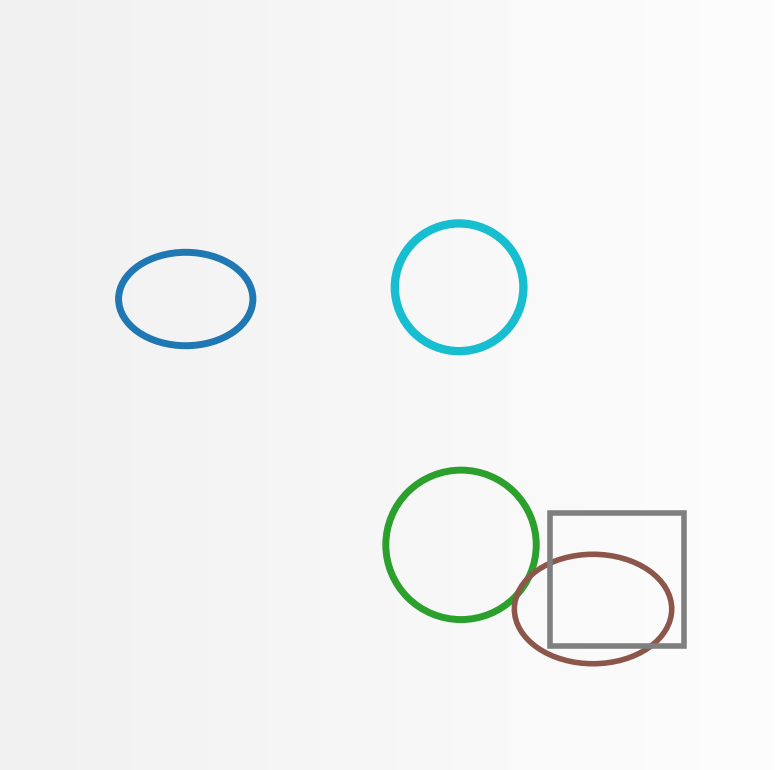[{"shape": "oval", "thickness": 2.5, "radius": 0.43, "center": [0.24, 0.612]}, {"shape": "circle", "thickness": 2.5, "radius": 0.49, "center": [0.595, 0.292]}, {"shape": "oval", "thickness": 2, "radius": 0.51, "center": [0.765, 0.209]}, {"shape": "square", "thickness": 2, "radius": 0.43, "center": [0.796, 0.248]}, {"shape": "circle", "thickness": 3, "radius": 0.41, "center": [0.592, 0.627]}]